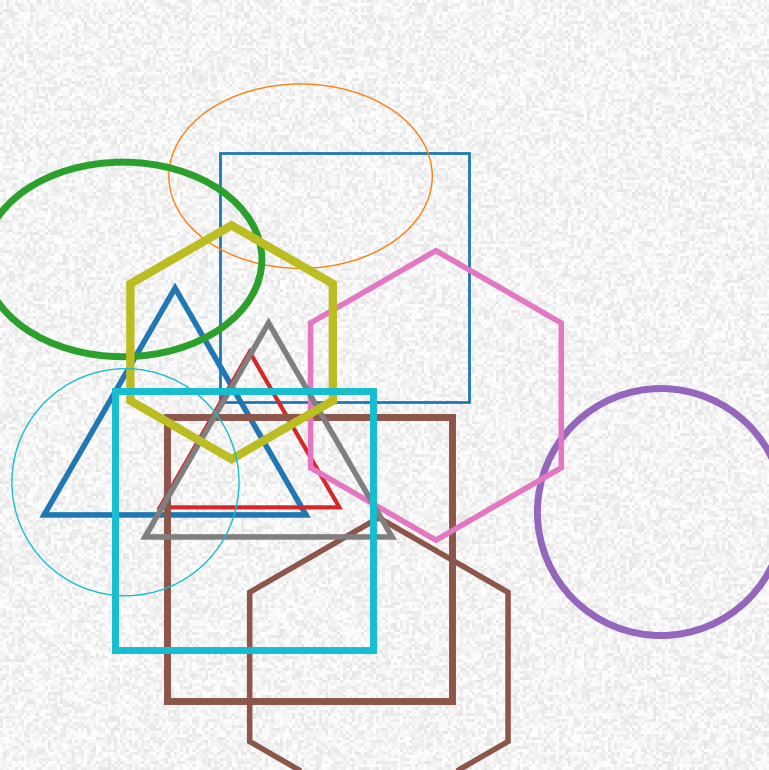[{"shape": "triangle", "thickness": 2, "radius": 0.98, "center": [0.227, 0.429]}, {"shape": "square", "thickness": 1, "radius": 0.81, "center": [0.448, 0.639]}, {"shape": "oval", "thickness": 0.5, "radius": 0.86, "center": [0.39, 0.771]}, {"shape": "oval", "thickness": 2.5, "radius": 0.9, "center": [0.16, 0.663]}, {"shape": "triangle", "thickness": 1.5, "radius": 0.67, "center": [0.324, 0.408]}, {"shape": "circle", "thickness": 2.5, "radius": 0.8, "center": [0.858, 0.335]}, {"shape": "hexagon", "thickness": 2, "radius": 0.97, "center": [0.492, 0.134]}, {"shape": "square", "thickness": 2.5, "radius": 0.92, "center": [0.402, 0.274]}, {"shape": "hexagon", "thickness": 2, "radius": 0.94, "center": [0.566, 0.486]}, {"shape": "triangle", "thickness": 2, "radius": 0.93, "center": [0.349, 0.395]}, {"shape": "hexagon", "thickness": 3, "radius": 0.76, "center": [0.301, 0.556]}, {"shape": "circle", "thickness": 0.5, "radius": 0.74, "center": [0.163, 0.374]}, {"shape": "square", "thickness": 2.5, "radius": 0.84, "center": [0.317, 0.324]}]